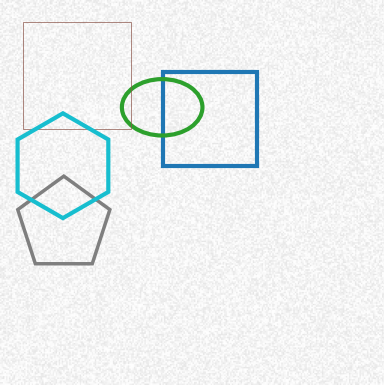[{"shape": "square", "thickness": 3, "radius": 0.61, "center": [0.545, 0.691]}, {"shape": "oval", "thickness": 3, "radius": 0.52, "center": [0.421, 0.721]}, {"shape": "square", "thickness": 0.5, "radius": 0.7, "center": [0.2, 0.803]}, {"shape": "pentagon", "thickness": 2.5, "radius": 0.63, "center": [0.166, 0.417]}, {"shape": "hexagon", "thickness": 3, "radius": 0.68, "center": [0.163, 0.57]}]